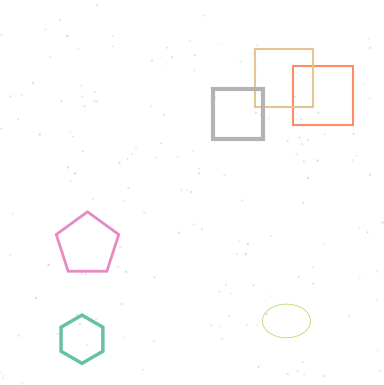[{"shape": "hexagon", "thickness": 2.5, "radius": 0.31, "center": [0.213, 0.119]}, {"shape": "square", "thickness": 1.5, "radius": 0.39, "center": [0.839, 0.751]}, {"shape": "pentagon", "thickness": 2, "radius": 0.43, "center": [0.227, 0.364]}, {"shape": "oval", "thickness": 0.5, "radius": 0.31, "center": [0.744, 0.166]}, {"shape": "square", "thickness": 1.5, "radius": 0.37, "center": [0.737, 0.797]}, {"shape": "square", "thickness": 3, "radius": 0.33, "center": [0.617, 0.704]}]